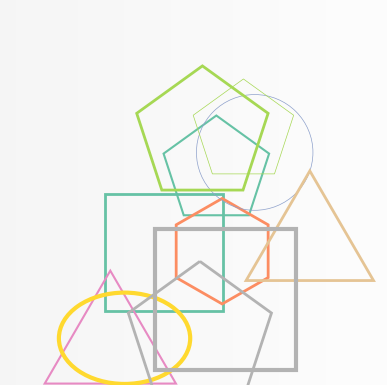[{"shape": "square", "thickness": 2, "radius": 0.76, "center": [0.424, 0.345]}, {"shape": "pentagon", "thickness": 1.5, "radius": 0.72, "center": [0.558, 0.557]}, {"shape": "hexagon", "thickness": 2, "radius": 0.69, "center": [0.573, 0.348]}, {"shape": "circle", "thickness": 0.5, "radius": 0.75, "center": [0.657, 0.604]}, {"shape": "triangle", "thickness": 1.5, "radius": 0.98, "center": [0.285, 0.101]}, {"shape": "pentagon", "thickness": 0.5, "radius": 0.68, "center": [0.628, 0.659]}, {"shape": "pentagon", "thickness": 2, "radius": 0.89, "center": [0.522, 0.651]}, {"shape": "oval", "thickness": 3, "radius": 0.85, "center": [0.321, 0.121]}, {"shape": "triangle", "thickness": 2, "radius": 0.95, "center": [0.8, 0.366]}, {"shape": "square", "thickness": 3, "radius": 0.91, "center": [0.582, 0.223]}, {"shape": "pentagon", "thickness": 2, "radius": 0.97, "center": [0.516, 0.127]}]